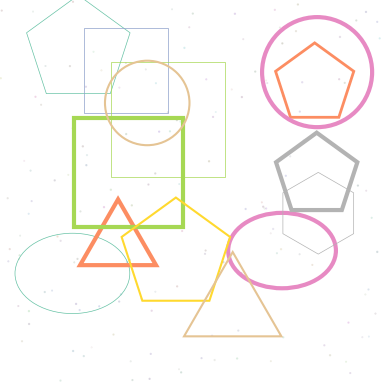[{"shape": "pentagon", "thickness": 0.5, "radius": 0.71, "center": [0.203, 0.871]}, {"shape": "oval", "thickness": 0.5, "radius": 0.75, "center": [0.188, 0.29]}, {"shape": "triangle", "thickness": 3, "radius": 0.57, "center": [0.307, 0.368]}, {"shape": "pentagon", "thickness": 2, "radius": 0.53, "center": [0.817, 0.782]}, {"shape": "square", "thickness": 0.5, "radius": 0.55, "center": [0.328, 0.817]}, {"shape": "oval", "thickness": 3, "radius": 0.7, "center": [0.733, 0.349]}, {"shape": "circle", "thickness": 3, "radius": 0.71, "center": [0.824, 0.813]}, {"shape": "square", "thickness": 3, "radius": 0.71, "center": [0.333, 0.552]}, {"shape": "square", "thickness": 0.5, "radius": 0.74, "center": [0.437, 0.69]}, {"shape": "pentagon", "thickness": 1.5, "radius": 0.74, "center": [0.457, 0.339]}, {"shape": "circle", "thickness": 1.5, "radius": 0.55, "center": [0.382, 0.733]}, {"shape": "triangle", "thickness": 1.5, "radius": 0.73, "center": [0.604, 0.199]}, {"shape": "pentagon", "thickness": 3, "radius": 0.56, "center": [0.823, 0.544]}, {"shape": "hexagon", "thickness": 0.5, "radius": 0.53, "center": [0.827, 0.446]}]